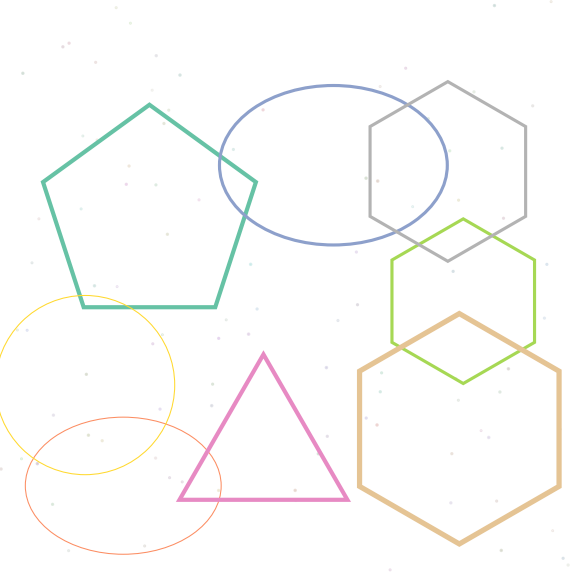[{"shape": "pentagon", "thickness": 2, "radius": 0.97, "center": [0.259, 0.624]}, {"shape": "oval", "thickness": 0.5, "radius": 0.85, "center": [0.213, 0.158]}, {"shape": "oval", "thickness": 1.5, "radius": 0.99, "center": [0.577, 0.713]}, {"shape": "triangle", "thickness": 2, "radius": 0.84, "center": [0.456, 0.218]}, {"shape": "hexagon", "thickness": 1.5, "radius": 0.71, "center": [0.802, 0.478]}, {"shape": "circle", "thickness": 0.5, "radius": 0.78, "center": [0.147, 0.332]}, {"shape": "hexagon", "thickness": 2.5, "radius": 1.0, "center": [0.795, 0.257]}, {"shape": "hexagon", "thickness": 1.5, "radius": 0.78, "center": [0.775, 0.702]}]